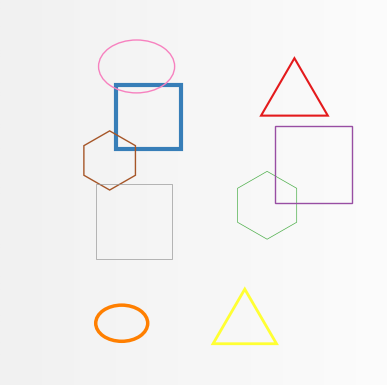[{"shape": "triangle", "thickness": 1.5, "radius": 0.5, "center": [0.76, 0.749]}, {"shape": "square", "thickness": 3, "radius": 0.42, "center": [0.383, 0.697]}, {"shape": "hexagon", "thickness": 0.5, "radius": 0.44, "center": [0.689, 0.467]}, {"shape": "square", "thickness": 1, "radius": 0.5, "center": [0.809, 0.572]}, {"shape": "oval", "thickness": 2.5, "radius": 0.34, "center": [0.314, 0.16]}, {"shape": "triangle", "thickness": 2, "radius": 0.47, "center": [0.632, 0.154]}, {"shape": "hexagon", "thickness": 1, "radius": 0.38, "center": [0.283, 0.583]}, {"shape": "oval", "thickness": 1, "radius": 0.49, "center": [0.352, 0.827]}, {"shape": "square", "thickness": 0.5, "radius": 0.49, "center": [0.347, 0.425]}]